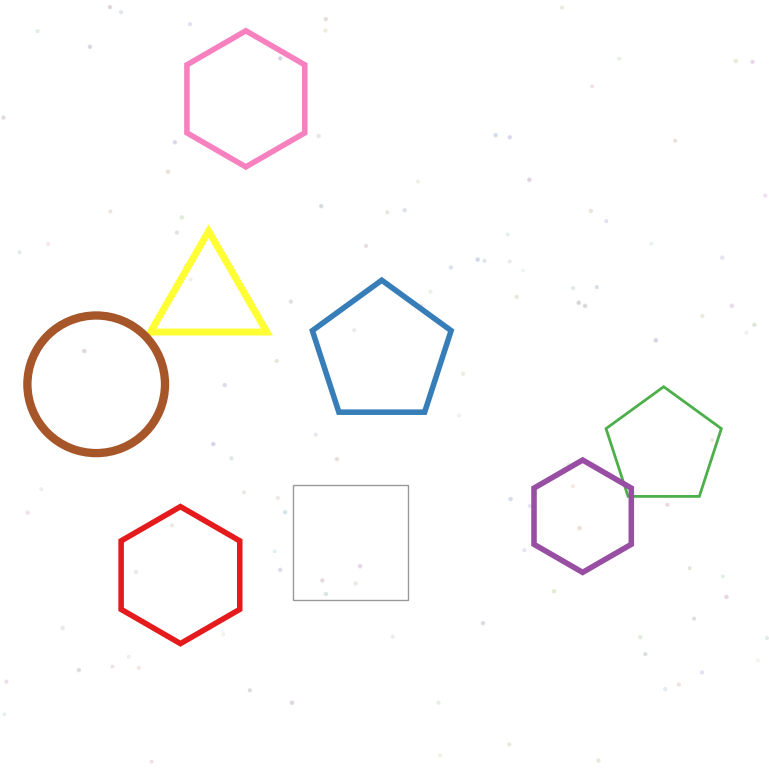[{"shape": "hexagon", "thickness": 2, "radius": 0.44, "center": [0.234, 0.253]}, {"shape": "pentagon", "thickness": 2, "radius": 0.47, "center": [0.496, 0.541]}, {"shape": "pentagon", "thickness": 1, "radius": 0.39, "center": [0.862, 0.419]}, {"shape": "hexagon", "thickness": 2, "radius": 0.36, "center": [0.757, 0.33]}, {"shape": "triangle", "thickness": 2.5, "radius": 0.44, "center": [0.271, 0.612]}, {"shape": "circle", "thickness": 3, "radius": 0.45, "center": [0.125, 0.501]}, {"shape": "hexagon", "thickness": 2, "radius": 0.44, "center": [0.319, 0.872]}, {"shape": "square", "thickness": 0.5, "radius": 0.37, "center": [0.455, 0.295]}]